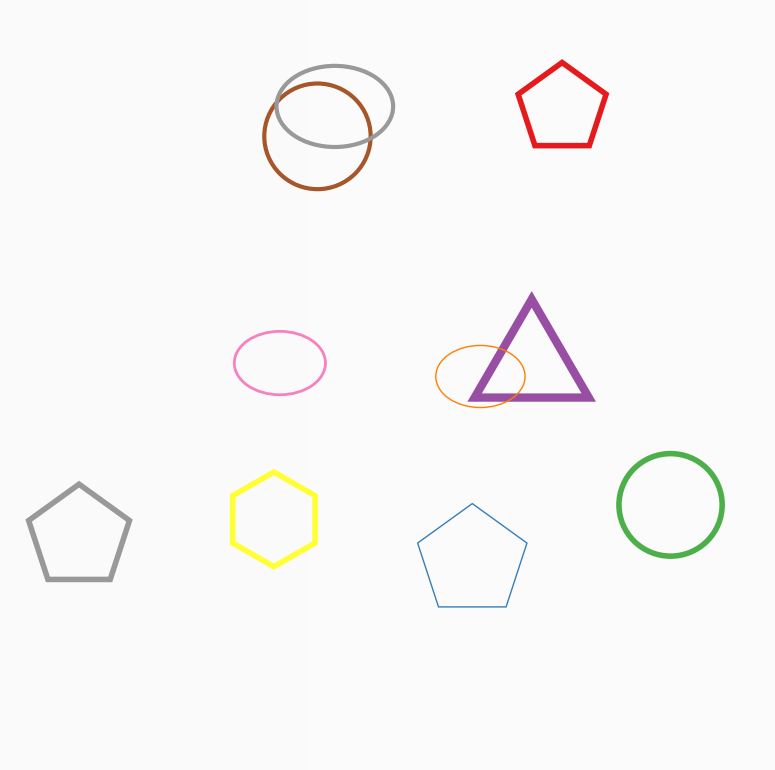[{"shape": "pentagon", "thickness": 2, "radius": 0.3, "center": [0.725, 0.859]}, {"shape": "pentagon", "thickness": 0.5, "radius": 0.37, "center": [0.609, 0.272]}, {"shape": "circle", "thickness": 2, "radius": 0.33, "center": [0.865, 0.344]}, {"shape": "triangle", "thickness": 3, "radius": 0.43, "center": [0.686, 0.526]}, {"shape": "oval", "thickness": 0.5, "radius": 0.29, "center": [0.62, 0.511]}, {"shape": "hexagon", "thickness": 2, "radius": 0.31, "center": [0.353, 0.326]}, {"shape": "circle", "thickness": 1.5, "radius": 0.34, "center": [0.41, 0.823]}, {"shape": "oval", "thickness": 1, "radius": 0.29, "center": [0.361, 0.528]}, {"shape": "pentagon", "thickness": 2, "radius": 0.34, "center": [0.102, 0.303]}, {"shape": "oval", "thickness": 1.5, "radius": 0.38, "center": [0.432, 0.862]}]